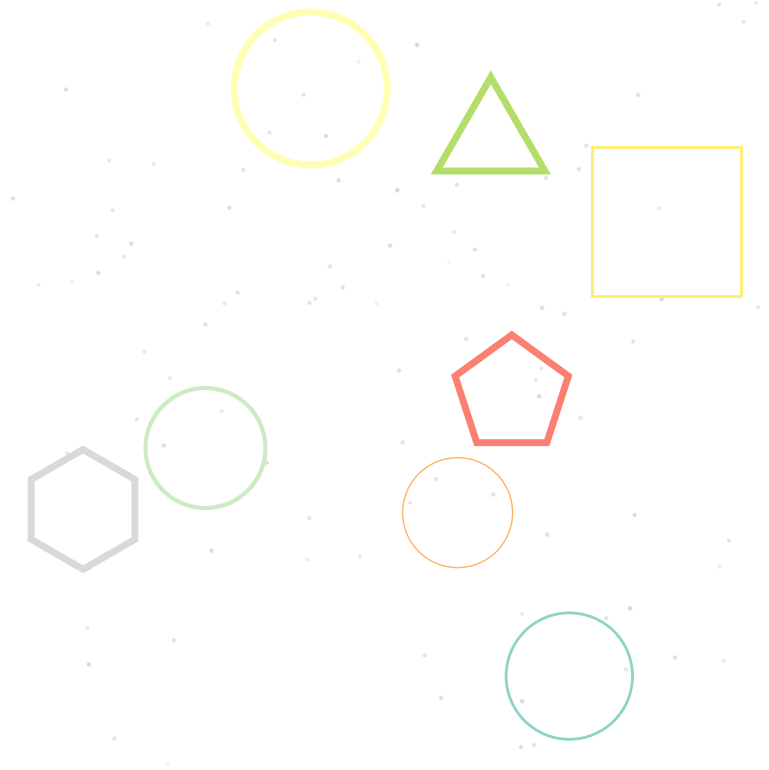[{"shape": "circle", "thickness": 1, "radius": 0.41, "center": [0.739, 0.122]}, {"shape": "circle", "thickness": 2.5, "radius": 0.5, "center": [0.403, 0.885]}, {"shape": "pentagon", "thickness": 2.5, "radius": 0.39, "center": [0.665, 0.488]}, {"shape": "circle", "thickness": 0.5, "radius": 0.36, "center": [0.594, 0.334]}, {"shape": "triangle", "thickness": 2.5, "radius": 0.41, "center": [0.637, 0.818]}, {"shape": "hexagon", "thickness": 2.5, "radius": 0.39, "center": [0.108, 0.338]}, {"shape": "circle", "thickness": 1.5, "radius": 0.39, "center": [0.267, 0.418]}, {"shape": "square", "thickness": 1, "radius": 0.48, "center": [0.865, 0.713]}]